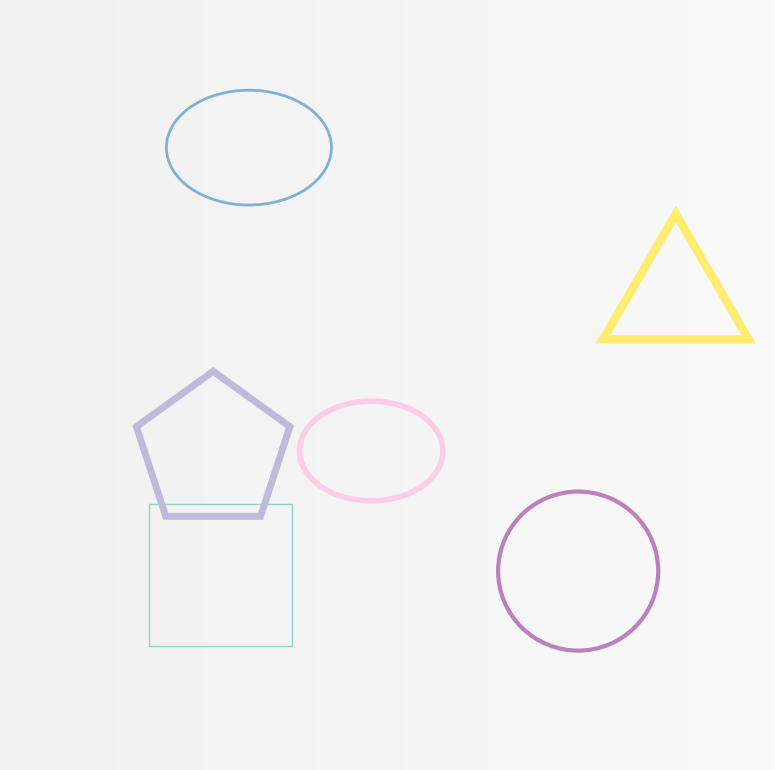[{"shape": "square", "thickness": 0.5, "radius": 0.46, "center": [0.284, 0.253]}, {"shape": "pentagon", "thickness": 2.5, "radius": 0.52, "center": [0.275, 0.414]}, {"shape": "oval", "thickness": 1, "radius": 0.53, "center": [0.321, 0.808]}, {"shape": "oval", "thickness": 2, "radius": 0.46, "center": [0.479, 0.414]}, {"shape": "circle", "thickness": 1.5, "radius": 0.52, "center": [0.746, 0.258]}, {"shape": "triangle", "thickness": 3, "radius": 0.54, "center": [0.872, 0.614]}]